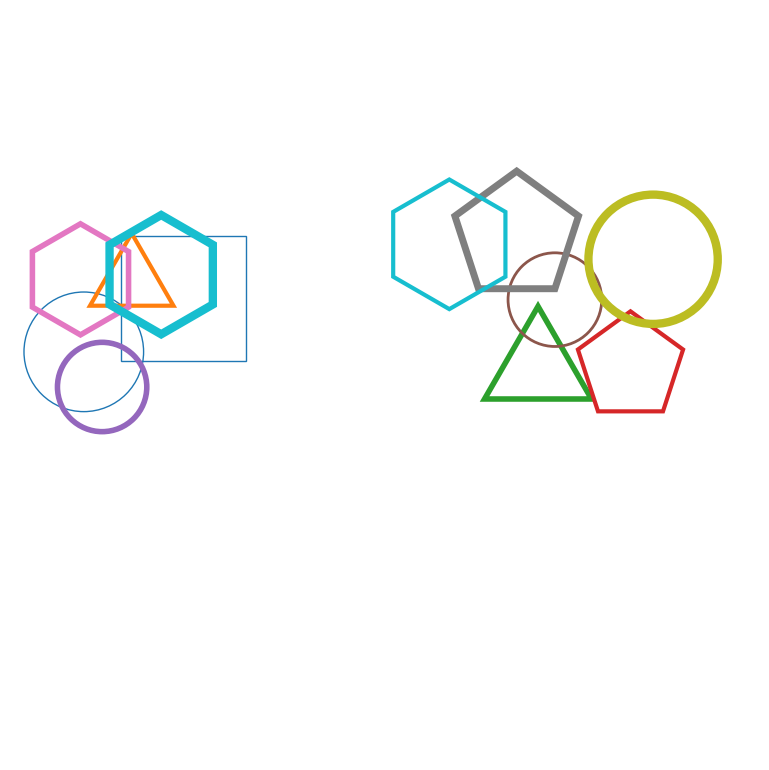[{"shape": "circle", "thickness": 0.5, "radius": 0.39, "center": [0.109, 0.543]}, {"shape": "square", "thickness": 0.5, "radius": 0.4, "center": [0.239, 0.612]}, {"shape": "triangle", "thickness": 1.5, "radius": 0.31, "center": [0.171, 0.634]}, {"shape": "triangle", "thickness": 2, "radius": 0.4, "center": [0.699, 0.522]}, {"shape": "pentagon", "thickness": 1.5, "radius": 0.36, "center": [0.819, 0.524]}, {"shape": "circle", "thickness": 2, "radius": 0.29, "center": [0.133, 0.497]}, {"shape": "circle", "thickness": 1, "radius": 0.3, "center": [0.721, 0.611]}, {"shape": "hexagon", "thickness": 2, "radius": 0.36, "center": [0.105, 0.637]}, {"shape": "pentagon", "thickness": 2.5, "radius": 0.42, "center": [0.671, 0.693]}, {"shape": "circle", "thickness": 3, "radius": 0.42, "center": [0.848, 0.663]}, {"shape": "hexagon", "thickness": 1.5, "radius": 0.42, "center": [0.584, 0.683]}, {"shape": "hexagon", "thickness": 3, "radius": 0.39, "center": [0.209, 0.643]}]